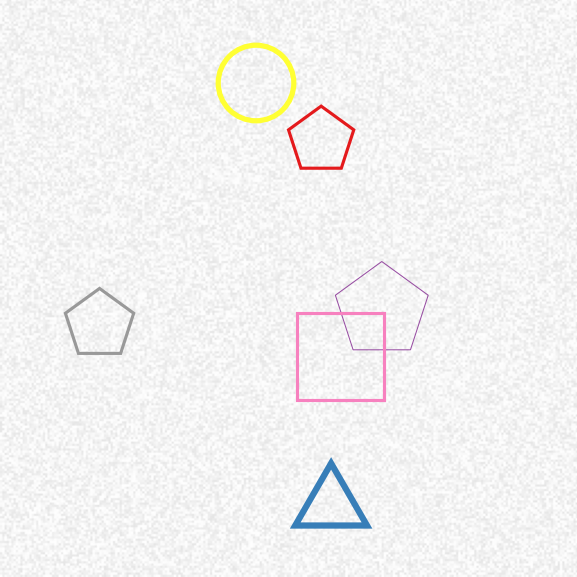[{"shape": "pentagon", "thickness": 1.5, "radius": 0.3, "center": [0.556, 0.756]}, {"shape": "triangle", "thickness": 3, "radius": 0.36, "center": [0.573, 0.125]}, {"shape": "pentagon", "thickness": 0.5, "radius": 0.42, "center": [0.661, 0.462]}, {"shape": "circle", "thickness": 2.5, "radius": 0.33, "center": [0.443, 0.855]}, {"shape": "square", "thickness": 1.5, "radius": 0.38, "center": [0.59, 0.382]}, {"shape": "pentagon", "thickness": 1.5, "radius": 0.31, "center": [0.172, 0.438]}]